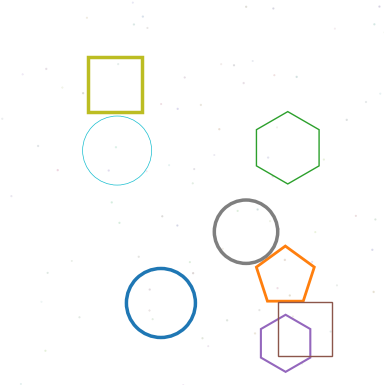[{"shape": "circle", "thickness": 2.5, "radius": 0.45, "center": [0.418, 0.213]}, {"shape": "pentagon", "thickness": 2, "radius": 0.4, "center": [0.741, 0.282]}, {"shape": "hexagon", "thickness": 1, "radius": 0.47, "center": [0.747, 0.616]}, {"shape": "hexagon", "thickness": 1.5, "radius": 0.37, "center": [0.742, 0.108]}, {"shape": "square", "thickness": 1, "radius": 0.35, "center": [0.793, 0.144]}, {"shape": "circle", "thickness": 2.5, "radius": 0.41, "center": [0.639, 0.398]}, {"shape": "square", "thickness": 2.5, "radius": 0.36, "center": [0.299, 0.78]}, {"shape": "circle", "thickness": 0.5, "radius": 0.45, "center": [0.304, 0.609]}]